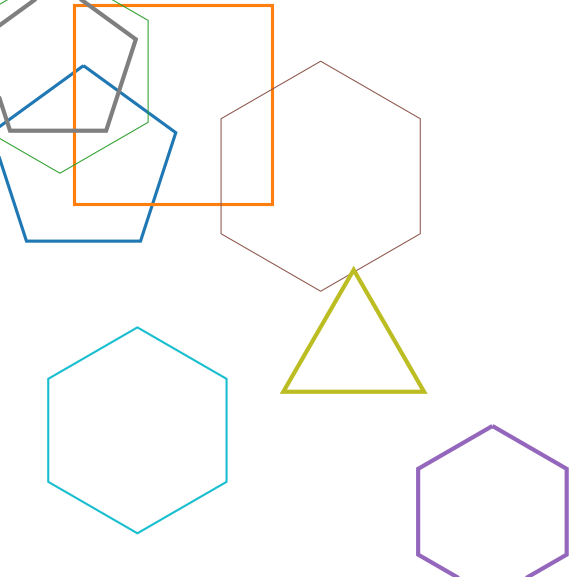[{"shape": "pentagon", "thickness": 1.5, "radius": 0.84, "center": [0.145, 0.717]}, {"shape": "square", "thickness": 1.5, "radius": 0.86, "center": [0.3, 0.818]}, {"shape": "hexagon", "thickness": 0.5, "radius": 0.88, "center": [0.104, 0.876]}, {"shape": "hexagon", "thickness": 2, "radius": 0.74, "center": [0.853, 0.113]}, {"shape": "hexagon", "thickness": 0.5, "radius": 1.0, "center": [0.555, 0.694]}, {"shape": "pentagon", "thickness": 2, "radius": 0.71, "center": [0.101, 0.887]}, {"shape": "triangle", "thickness": 2, "radius": 0.7, "center": [0.612, 0.391]}, {"shape": "hexagon", "thickness": 1, "radius": 0.89, "center": [0.238, 0.254]}]